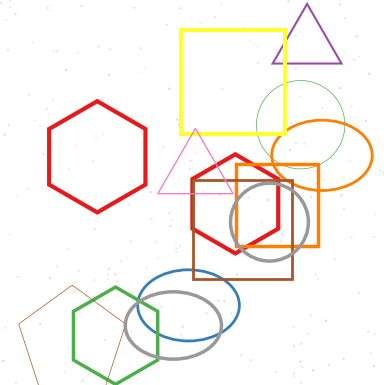[{"shape": "hexagon", "thickness": 3, "radius": 0.64, "center": [0.611, 0.47]}, {"shape": "hexagon", "thickness": 3, "radius": 0.72, "center": [0.253, 0.593]}, {"shape": "oval", "thickness": 2, "radius": 0.66, "center": [0.49, 0.207]}, {"shape": "circle", "thickness": 0.5, "radius": 0.57, "center": [0.781, 0.676]}, {"shape": "hexagon", "thickness": 2.5, "radius": 0.63, "center": [0.3, 0.128]}, {"shape": "triangle", "thickness": 1.5, "radius": 0.52, "center": [0.798, 0.887]}, {"shape": "oval", "thickness": 2, "radius": 0.65, "center": [0.836, 0.597]}, {"shape": "square", "thickness": 2.5, "radius": 0.53, "center": [0.719, 0.467]}, {"shape": "square", "thickness": 3, "radius": 0.67, "center": [0.605, 0.787]}, {"shape": "square", "thickness": 2, "radius": 0.64, "center": [0.629, 0.405]}, {"shape": "pentagon", "thickness": 0.5, "radius": 0.73, "center": [0.188, 0.113]}, {"shape": "triangle", "thickness": 1, "radius": 0.56, "center": [0.508, 0.553]}, {"shape": "circle", "thickness": 2.5, "radius": 0.51, "center": [0.7, 0.423]}, {"shape": "oval", "thickness": 2.5, "radius": 0.62, "center": [0.45, 0.155]}]